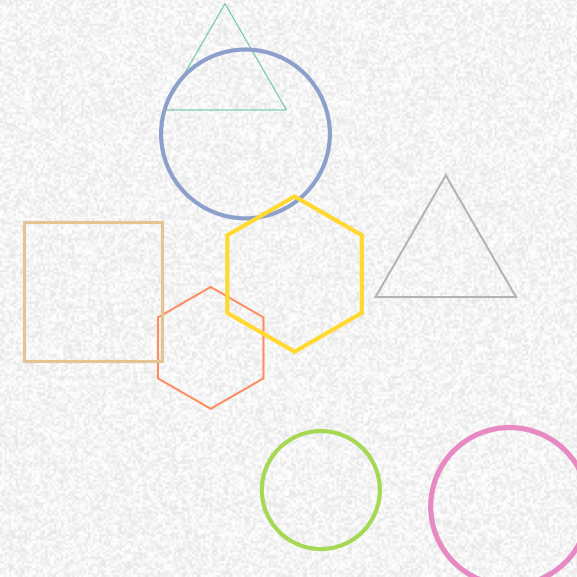[{"shape": "triangle", "thickness": 0.5, "radius": 0.61, "center": [0.39, 0.87]}, {"shape": "hexagon", "thickness": 1, "radius": 0.53, "center": [0.365, 0.397]}, {"shape": "circle", "thickness": 2, "radius": 0.73, "center": [0.425, 0.767]}, {"shape": "circle", "thickness": 2.5, "radius": 0.68, "center": [0.882, 0.122]}, {"shape": "circle", "thickness": 2, "radius": 0.51, "center": [0.556, 0.151]}, {"shape": "hexagon", "thickness": 2, "radius": 0.67, "center": [0.51, 0.525]}, {"shape": "square", "thickness": 1.5, "radius": 0.6, "center": [0.161, 0.494]}, {"shape": "triangle", "thickness": 1, "radius": 0.7, "center": [0.772, 0.555]}]